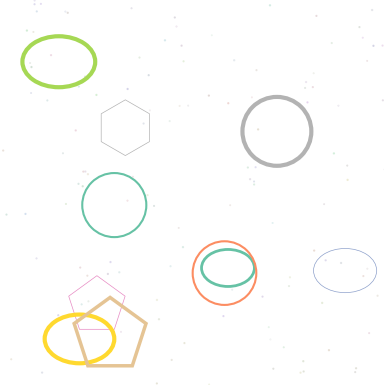[{"shape": "circle", "thickness": 1.5, "radius": 0.42, "center": [0.297, 0.467]}, {"shape": "oval", "thickness": 2, "radius": 0.34, "center": [0.592, 0.304]}, {"shape": "circle", "thickness": 1.5, "radius": 0.41, "center": [0.583, 0.291]}, {"shape": "oval", "thickness": 0.5, "radius": 0.41, "center": [0.896, 0.297]}, {"shape": "pentagon", "thickness": 0.5, "radius": 0.38, "center": [0.252, 0.207]}, {"shape": "oval", "thickness": 3, "radius": 0.47, "center": [0.153, 0.84]}, {"shape": "oval", "thickness": 3, "radius": 0.45, "center": [0.206, 0.12]}, {"shape": "pentagon", "thickness": 2.5, "radius": 0.49, "center": [0.286, 0.129]}, {"shape": "hexagon", "thickness": 0.5, "radius": 0.36, "center": [0.326, 0.668]}, {"shape": "circle", "thickness": 3, "radius": 0.45, "center": [0.719, 0.659]}]